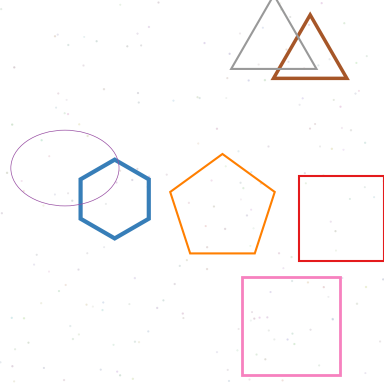[{"shape": "square", "thickness": 1.5, "radius": 0.55, "center": [0.888, 0.432]}, {"shape": "hexagon", "thickness": 3, "radius": 0.51, "center": [0.298, 0.483]}, {"shape": "oval", "thickness": 0.5, "radius": 0.7, "center": [0.169, 0.564]}, {"shape": "pentagon", "thickness": 1.5, "radius": 0.71, "center": [0.578, 0.457]}, {"shape": "triangle", "thickness": 2.5, "radius": 0.55, "center": [0.806, 0.851]}, {"shape": "square", "thickness": 2, "radius": 0.63, "center": [0.755, 0.154]}, {"shape": "triangle", "thickness": 1.5, "radius": 0.64, "center": [0.711, 0.885]}]